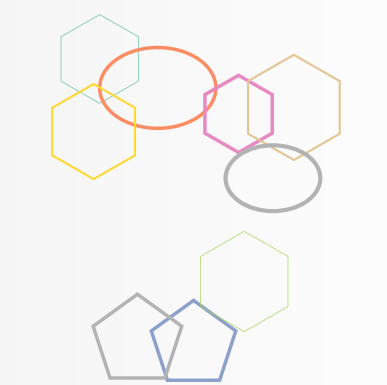[{"shape": "hexagon", "thickness": 0.5, "radius": 0.58, "center": [0.257, 0.847]}, {"shape": "oval", "thickness": 2.5, "radius": 0.75, "center": [0.407, 0.772]}, {"shape": "pentagon", "thickness": 2.5, "radius": 0.57, "center": [0.499, 0.105]}, {"shape": "hexagon", "thickness": 2.5, "radius": 0.5, "center": [0.616, 0.704]}, {"shape": "hexagon", "thickness": 0.5, "radius": 0.65, "center": [0.63, 0.269]}, {"shape": "hexagon", "thickness": 1.5, "radius": 0.62, "center": [0.242, 0.658]}, {"shape": "hexagon", "thickness": 1.5, "radius": 0.68, "center": [0.758, 0.721]}, {"shape": "pentagon", "thickness": 2.5, "radius": 0.6, "center": [0.355, 0.115]}, {"shape": "oval", "thickness": 3, "radius": 0.61, "center": [0.704, 0.537]}]